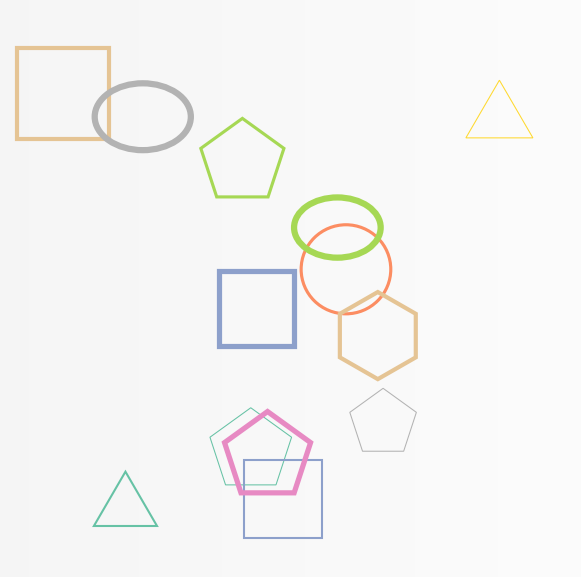[{"shape": "triangle", "thickness": 1, "radius": 0.31, "center": [0.216, 0.12]}, {"shape": "pentagon", "thickness": 0.5, "radius": 0.37, "center": [0.431, 0.219]}, {"shape": "circle", "thickness": 1.5, "radius": 0.39, "center": [0.595, 0.533]}, {"shape": "square", "thickness": 2.5, "radius": 0.32, "center": [0.442, 0.465]}, {"shape": "square", "thickness": 1, "radius": 0.34, "center": [0.487, 0.135]}, {"shape": "pentagon", "thickness": 2.5, "radius": 0.39, "center": [0.46, 0.209]}, {"shape": "pentagon", "thickness": 1.5, "radius": 0.38, "center": [0.417, 0.719]}, {"shape": "oval", "thickness": 3, "radius": 0.37, "center": [0.58, 0.605]}, {"shape": "triangle", "thickness": 0.5, "radius": 0.33, "center": [0.859, 0.794]}, {"shape": "hexagon", "thickness": 2, "radius": 0.38, "center": [0.65, 0.418]}, {"shape": "square", "thickness": 2, "radius": 0.39, "center": [0.109, 0.838]}, {"shape": "oval", "thickness": 3, "radius": 0.41, "center": [0.246, 0.797]}, {"shape": "pentagon", "thickness": 0.5, "radius": 0.3, "center": [0.659, 0.267]}]